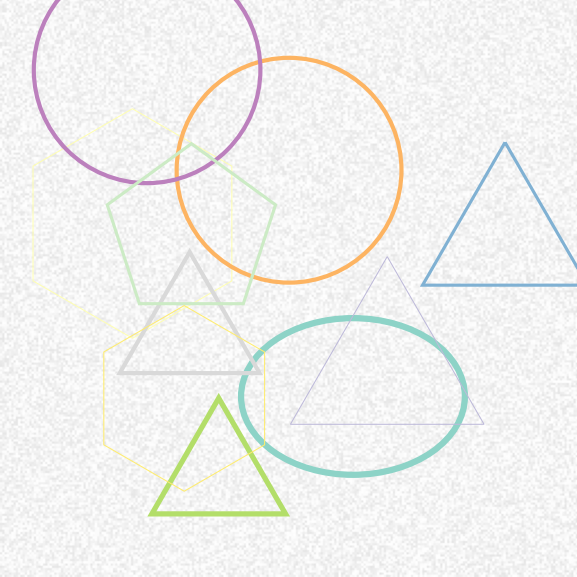[{"shape": "oval", "thickness": 3, "radius": 0.97, "center": [0.611, 0.313]}, {"shape": "hexagon", "thickness": 0.5, "radius": 0.99, "center": [0.229, 0.612]}, {"shape": "triangle", "thickness": 0.5, "radius": 0.97, "center": [0.671, 0.361]}, {"shape": "triangle", "thickness": 1.5, "radius": 0.82, "center": [0.875, 0.588]}, {"shape": "circle", "thickness": 2, "radius": 0.97, "center": [0.501, 0.704]}, {"shape": "triangle", "thickness": 2.5, "radius": 0.67, "center": [0.379, 0.176]}, {"shape": "triangle", "thickness": 2, "radius": 0.7, "center": [0.328, 0.423]}, {"shape": "circle", "thickness": 2, "radius": 0.98, "center": [0.255, 0.878]}, {"shape": "pentagon", "thickness": 1.5, "radius": 0.77, "center": [0.331, 0.597]}, {"shape": "hexagon", "thickness": 0.5, "radius": 0.8, "center": [0.319, 0.309]}]